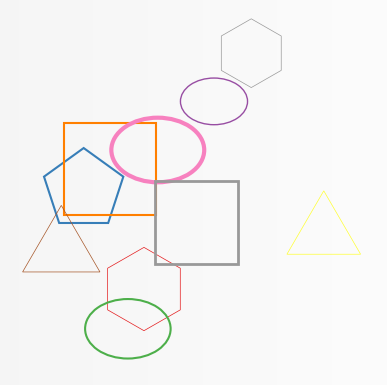[{"shape": "hexagon", "thickness": 0.5, "radius": 0.54, "center": [0.372, 0.249]}, {"shape": "pentagon", "thickness": 1.5, "radius": 0.54, "center": [0.216, 0.508]}, {"shape": "oval", "thickness": 1.5, "radius": 0.55, "center": [0.33, 0.146]}, {"shape": "oval", "thickness": 1, "radius": 0.43, "center": [0.552, 0.737]}, {"shape": "square", "thickness": 1.5, "radius": 0.59, "center": [0.285, 0.561]}, {"shape": "triangle", "thickness": 0.5, "radius": 0.55, "center": [0.836, 0.395]}, {"shape": "triangle", "thickness": 0.5, "radius": 0.58, "center": [0.158, 0.351]}, {"shape": "oval", "thickness": 3, "radius": 0.6, "center": [0.407, 0.61]}, {"shape": "hexagon", "thickness": 0.5, "radius": 0.45, "center": [0.648, 0.862]}, {"shape": "square", "thickness": 2, "radius": 0.53, "center": [0.506, 0.422]}]